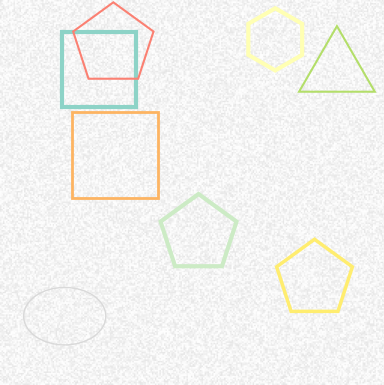[{"shape": "square", "thickness": 3, "radius": 0.48, "center": [0.257, 0.819]}, {"shape": "hexagon", "thickness": 3, "radius": 0.4, "center": [0.715, 0.898]}, {"shape": "pentagon", "thickness": 1.5, "radius": 0.55, "center": [0.294, 0.884]}, {"shape": "square", "thickness": 2, "radius": 0.56, "center": [0.3, 0.598]}, {"shape": "triangle", "thickness": 1.5, "radius": 0.57, "center": [0.875, 0.819]}, {"shape": "oval", "thickness": 1, "radius": 0.53, "center": [0.168, 0.179]}, {"shape": "pentagon", "thickness": 3, "radius": 0.52, "center": [0.516, 0.392]}, {"shape": "pentagon", "thickness": 2.5, "radius": 0.52, "center": [0.817, 0.275]}]